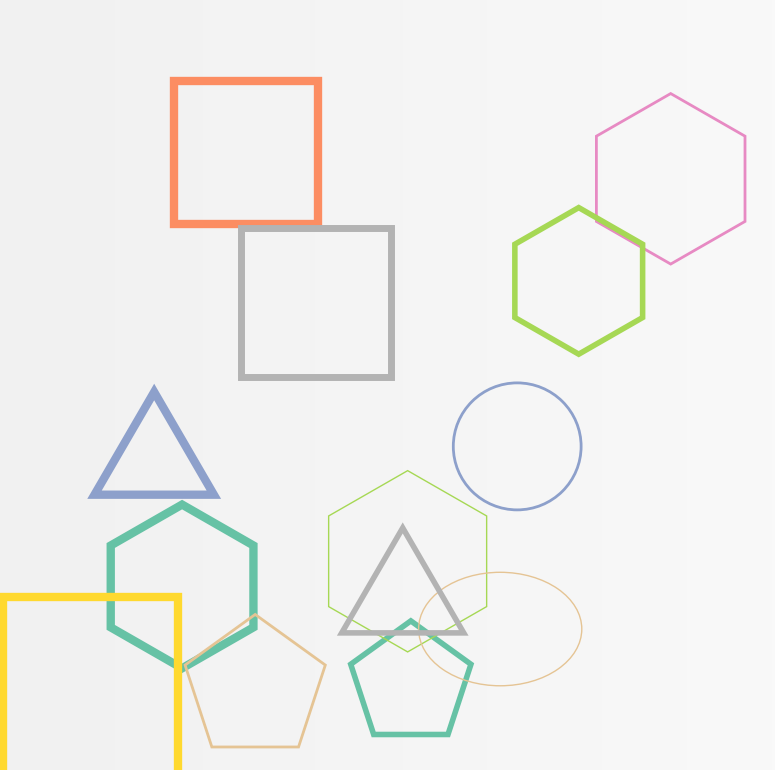[{"shape": "pentagon", "thickness": 2, "radius": 0.41, "center": [0.53, 0.112]}, {"shape": "hexagon", "thickness": 3, "radius": 0.53, "center": [0.235, 0.238]}, {"shape": "square", "thickness": 3, "radius": 0.46, "center": [0.317, 0.802]}, {"shape": "triangle", "thickness": 3, "radius": 0.44, "center": [0.199, 0.402]}, {"shape": "circle", "thickness": 1, "radius": 0.41, "center": [0.667, 0.42]}, {"shape": "hexagon", "thickness": 1, "radius": 0.55, "center": [0.865, 0.768]}, {"shape": "hexagon", "thickness": 2, "radius": 0.48, "center": [0.747, 0.635]}, {"shape": "hexagon", "thickness": 0.5, "radius": 0.59, "center": [0.526, 0.271]}, {"shape": "square", "thickness": 3, "radius": 0.57, "center": [0.117, 0.112]}, {"shape": "pentagon", "thickness": 1, "radius": 0.48, "center": [0.329, 0.107]}, {"shape": "oval", "thickness": 0.5, "radius": 0.53, "center": [0.645, 0.183]}, {"shape": "square", "thickness": 2.5, "radius": 0.48, "center": [0.408, 0.607]}, {"shape": "triangle", "thickness": 2, "radius": 0.45, "center": [0.52, 0.223]}]